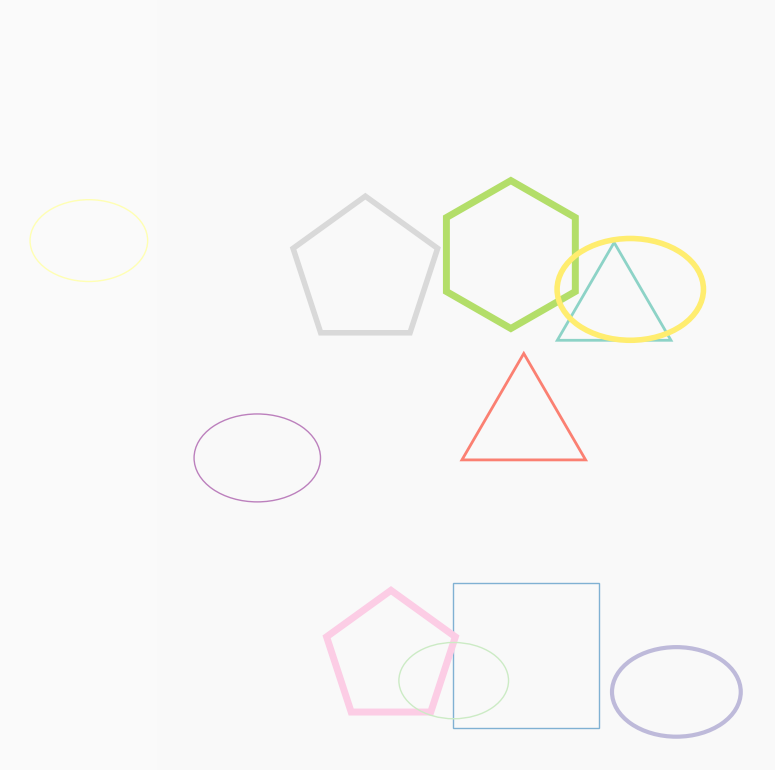[{"shape": "triangle", "thickness": 1, "radius": 0.42, "center": [0.792, 0.6]}, {"shape": "oval", "thickness": 0.5, "radius": 0.38, "center": [0.115, 0.688]}, {"shape": "oval", "thickness": 1.5, "radius": 0.42, "center": [0.873, 0.101]}, {"shape": "triangle", "thickness": 1, "radius": 0.46, "center": [0.676, 0.449]}, {"shape": "square", "thickness": 0.5, "radius": 0.47, "center": [0.679, 0.149]}, {"shape": "hexagon", "thickness": 2.5, "radius": 0.48, "center": [0.659, 0.669]}, {"shape": "pentagon", "thickness": 2.5, "radius": 0.44, "center": [0.504, 0.146]}, {"shape": "pentagon", "thickness": 2, "radius": 0.49, "center": [0.471, 0.647]}, {"shape": "oval", "thickness": 0.5, "radius": 0.41, "center": [0.332, 0.405]}, {"shape": "oval", "thickness": 0.5, "radius": 0.35, "center": [0.585, 0.116]}, {"shape": "oval", "thickness": 2, "radius": 0.47, "center": [0.813, 0.624]}]